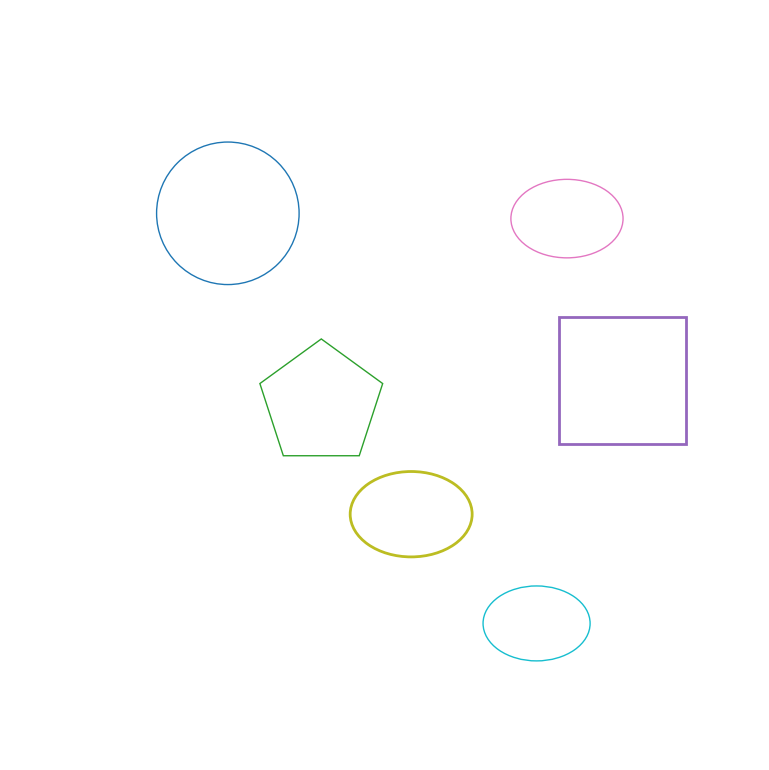[{"shape": "circle", "thickness": 0.5, "radius": 0.46, "center": [0.296, 0.723]}, {"shape": "pentagon", "thickness": 0.5, "radius": 0.42, "center": [0.417, 0.476]}, {"shape": "square", "thickness": 1, "radius": 0.41, "center": [0.808, 0.506]}, {"shape": "oval", "thickness": 0.5, "radius": 0.36, "center": [0.736, 0.716]}, {"shape": "oval", "thickness": 1, "radius": 0.4, "center": [0.534, 0.332]}, {"shape": "oval", "thickness": 0.5, "radius": 0.35, "center": [0.697, 0.19]}]